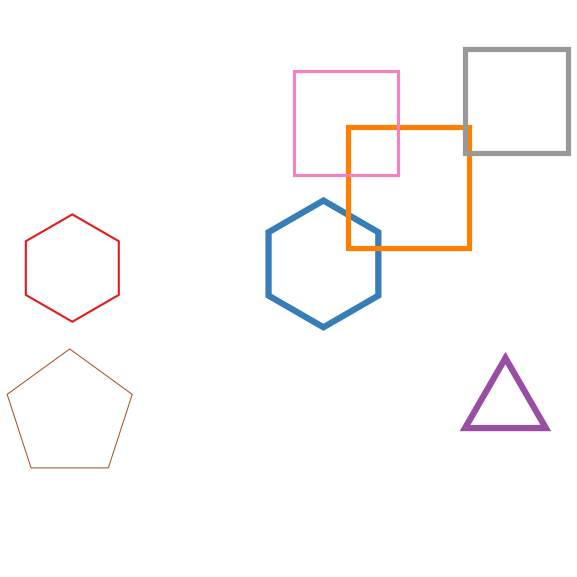[{"shape": "hexagon", "thickness": 1, "radius": 0.46, "center": [0.125, 0.535]}, {"shape": "hexagon", "thickness": 3, "radius": 0.55, "center": [0.56, 0.542]}, {"shape": "triangle", "thickness": 3, "radius": 0.4, "center": [0.875, 0.298]}, {"shape": "square", "thickness": 2.5, "radius": 0.53, "center": [0.708, 0.675]}, {"shape": "pentagon", "thickness": 0.5, "radius": 0.57, "center": [0.121, 0.281]}, {"shape": "square", "thickness": 1.5, "radius": 0.45, "center": [0.6, 0.786]}, {"shape": "square", "thickness": 2.5, "radius": 0.45, "center": [0.894, 0.824]}]